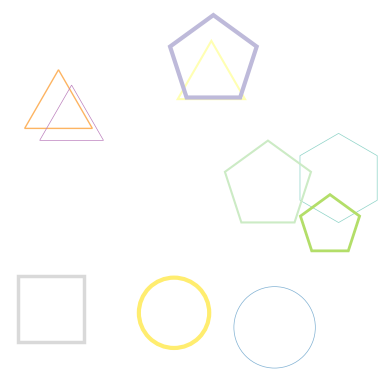[{"shape": "hexagon", "thickness": 0.5, "radius": 0.58, "center": [0.879, 0.538]}, {"shape": "triangle", "thickness": 1.5, "radius": 0.5, "center": [0.549, 0.793]}, {"shape": "pentagon", "thickness": 3, "radius": 0.59, "center": [0.554, 0.842]}, {"shape": "circle", "thickness": 0.5, "radius": 0.53, "center": [0.713, 0.15]}, {"shape": "triangle", "thickness": 1, "radius": 0.51, "center": [0.152, 0.717]}, {"shape": "pentagon", "thickness": 2, "radius": 0.4, "center": [0.857, 0.414]}, {"shape": "square", "thickness": 2.5, "radius": 0.43, "center": [0.132, 0.198]}, {"shape": "triangle", "thickness": 0.5, "radius": 0.48, "center": [0.186, 0.683]}, {"shape": "pentagon", "thickness": 1.5, "radius": 0.59, "center": [0.696, 0.517]}, {"shape": "circle", "thickness": 3, "radius": 0.46, "center": [0.452, 0.188]}]